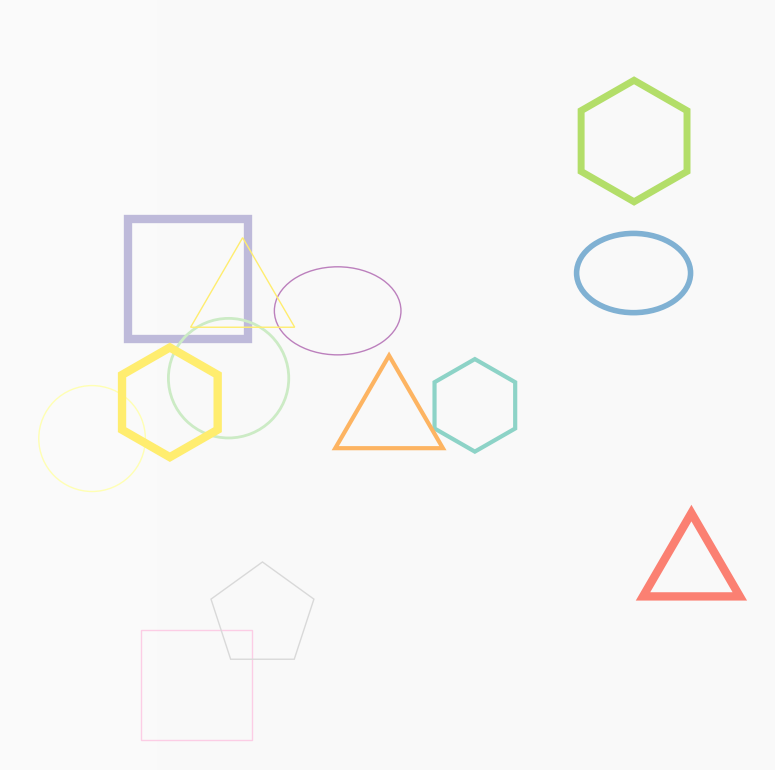[{"shape": "hexagon", "thickness": 1.5, "radius": 0.3, "center": [0.613, 0.474]}, {"shape": "circle", "thickness": 0.5, "radius": 0.34, "center": [0.119, 0.43]}, {"shape": "square", "thickness": 3, "radius": 0.39, "center": [0.243, 0.638]}, {"shape": "triangle", "thickness": 3, "radius": 0.36, "center": [0.892, 0.262]}, {"shape": "oval", "thickness": 2, "radius": 0.37, "center": [0.818, 0.645]}, {"shape": "triangle", "thickness": 1.5, "radius": 0.4, "center": [0.502, 0.458]}, {"shape": "hexagon", "thickness": 2.5, "radius": 0.39, "center": [0.818, 0.817]}, {"shape": "square", "thickness": 0.5, "radius": 0.36, "center": [0.254, 0.111]}, {"shape": "pentagon", "thickness": 0.5, "radius": 0.35, "center": [0.339, 0.2]}, {"shape": "oval", "thickness": 0.5, "radius": 0.41, "center": [0.436, 0.596]}, {"shape": "circle", "thickness": 1, "radius": 0.39, "center": [0.295, 0.509]}, {"shape": "hexagon", "thickness": 3, "radius": 0.36, "center": [0.219, 0.478]}, {"shape": "triangle", "thickness": 0.5, "radius": 0.39, "center": [0.313, 0.614]}]